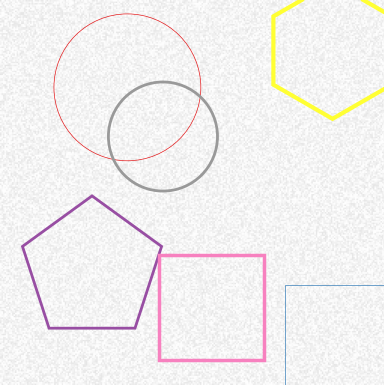[{"shape": "circle", "thickness": 0.5, "radius": 0.95, "center": [0.331, 0.773]}, {"shape": "square", "thickness": 0.5, "radius": 0.74, "center": [0.887, 0.112]}, {"shape": "pentagon", "thickness": 2, "radius": 0.95, "center": [0.239, 0.301]}, {"shape": "hexagon", "thickness": 3, "radius": 0.89, "center": [0.864, 0.869]}, {"shape": "square", "thickness": 2.5, "radius": 0.68, "center": [0.549, 0.202]}, {"shape": "circle", "thickness": 2, "radius": 0.71, "center": [0.423, 0.645]}]